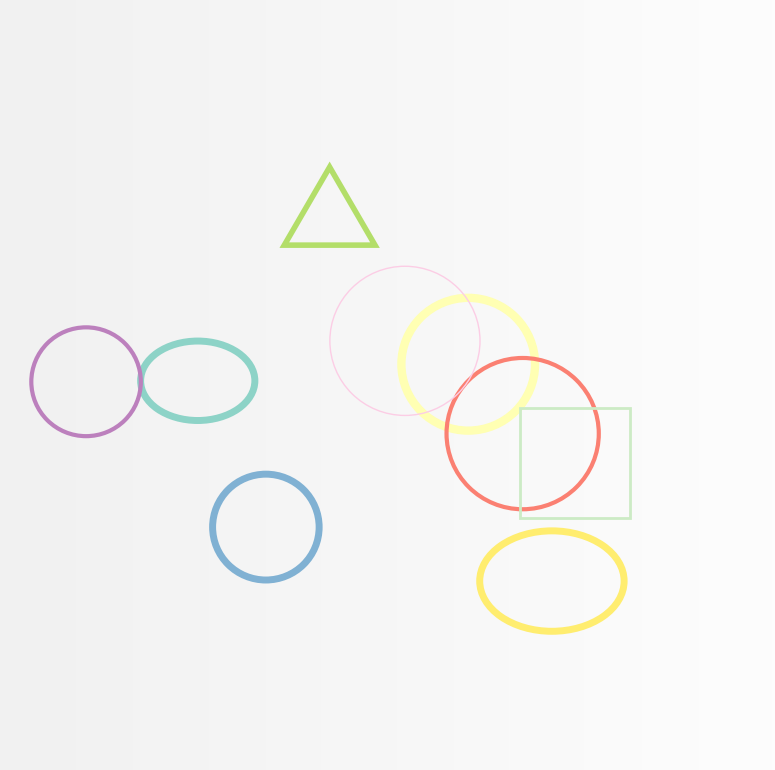[{"shape": "oval", "thickness": 2.5, "radius": 0.37, "center": [0.255, 0.505]}, {"shape": "circle", "thickness": 3, "radius": 0.43, "center": [0.604, 0.527]}, {"shape": "circle", "thickness": 1.5, "radius": 0.49, "center": [0.674, 0.437]}, {"shape": "circle", "thickness": 2.5, "radius": 0.34, "center": [0.343, 0.315]}, {"shape": "triangle", "thickness": 2, "radius": 0.34, "center": [0.425, 0.715]}, {"shape": "circle", "thickness": 0.5, "radius": 0.48, "center": [0.522, 0.557]}, {"shape": "circle", "thickness": 1.5, "radius": 0.35, "center": [0.111, 0.504]}, {"shape": "square", "thickness": 1, "radius": 0.36, "center": [0.741, 0.399]}, {"shape": "oval", "thickness": 2.5, "radius": 0.47, "center": [0.712, 0.245]}]